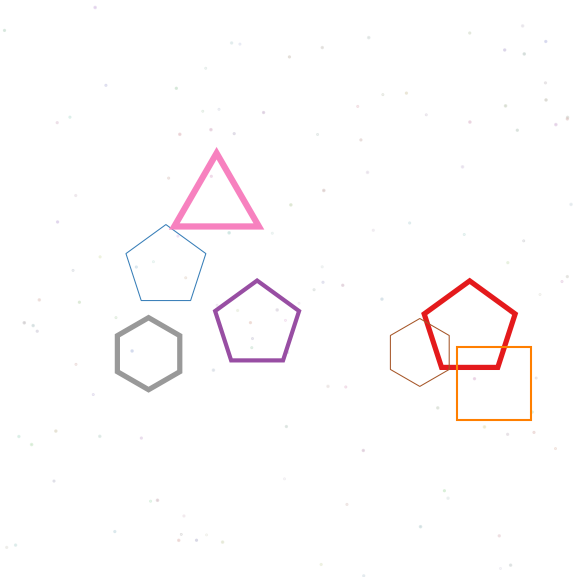[{"shape": "pentagon", "thickness": 2.5, "radius": 0.41, "center": [0.813, 0.43]}, {"shape": "pentagon", "thickness": 0.5, "radius": 0.36, "center": [0.287, 0.538]}, {"shape": "pentagon", "thickness": 2, "radius": 0.38, "center": [0.445, 0.437]}, {"shape": "square", "thickness": 1, "radius": 0.32, "center": [0.856, 0.335]}, {"shape": "hexagon", "thickness": 0.5, "radius": 0.29, "center": [0.727, 0.389]}, {"shape": "triangle", "thickness": 3, "radius": 0.42, "center": [0.375, 0.649]}, {"shape": "hexagon", "thickness": 2.5, "radius": 0.31, "center": [0.257, 0.387]}]